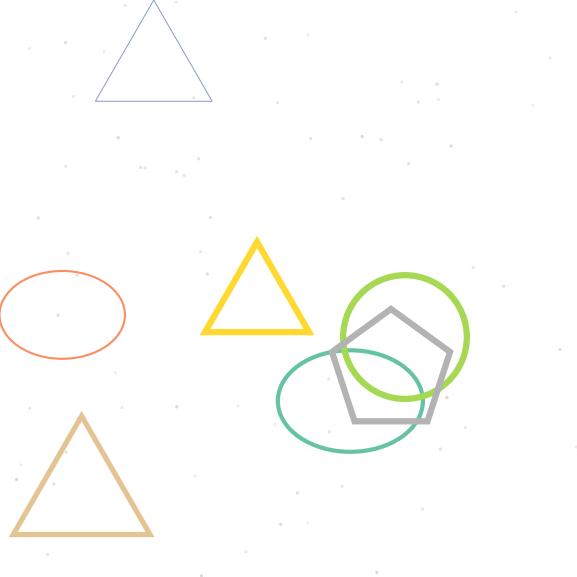[{"shape": "oval", "thickness": 2, "radius": 0.63, "center": [0.607, 0.305]}, {"shape": "oval", "thickness": 1, "radius": 0.54, "center": [0.108, 0.454]}, {"shape": "triangle", "thickness": 0.5, "radius": 0.58, "center": [0.266, 0.882]}, {"shape": "circle", "thickness": 3, "radius": 0.54, "center": [0.701, 0.416]}, {"shape": "triangle", "thickness": 3, "radius": 0.52, "center": [0.445, 0.476]}, {"shape": "triangle", "thickness": 2.5, "radius": 0.68, "center": [0.141, 0.142]}, {"shape": "pentagon", "thickness": 3, "radius": 0.54, "center": [0.677, 0.357]}]